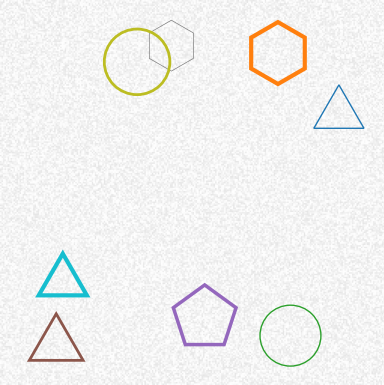[{"shape": "triangle", "thickness": 1, "radius": 0.38, "center": [0.88, 0.704]}, {"shape": "hexagon", "thickness": 3, "radius": 0.4, "center": [0.722, 0.862]}, {"shape": "circle", "thickness": 1, "radius": 0.4, "center": [0.754, 0.128]}, {"shape": "pentagon", "thickness": 2.5, "radius": 0.43, "center": [0.532, 0.174]}, {"shape": "triangle", "thickness": 2, "radius": 0.4, "center": [0.146, 0.104]}, {"shape": "hexagon", "thickness": 0.5, "radius": 0.33, "center": [0.445, 0.881]}, {"shape": "circle", "thickness": 2, "radius": 0.43, "center": [0.356, 0.839]}, {"shape": "triangle", "thickness": 3, "radius": 0.36, "center": [0.163, 0.269]}]